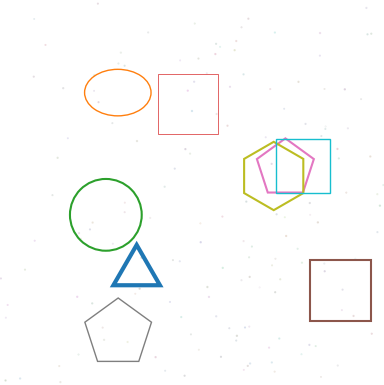[{"shape": "triangle", "thickness": 3, "radius": 0.35, "center": [0.355, 0.294]}, {"shape": "oval", "thickness": 1, "radius": 0.43, "center": [0.306, 0.76]}, {"shape": "circle", "thickness": 1.5, "radius": 0.47, "center": [0.275, 0.442]}, {"shape": "square", "thickness": 0.5, "radius": 0.39, "center": [0.488, 0.729]}, {"shape": "square", "thickness": 1.5, "radius": 0.39, "center": [0.885, 0.246]}, {"shape": "pentagon", "thickness": 1.5, "radius": 0.39, "center": [0.741, 0.563]}, {"shape": "pentagon", "thickness": 1, "radius": 0.46, "center": [0.307, 0.135]}, {"shape": "hexagon", "thickness": 1.5, "radius": 0.44, "center": [0.711, 0.543]}, {"shape": "square", "thickness": 1, "radius": 0.35, "center": [0.786, 0.569]}]